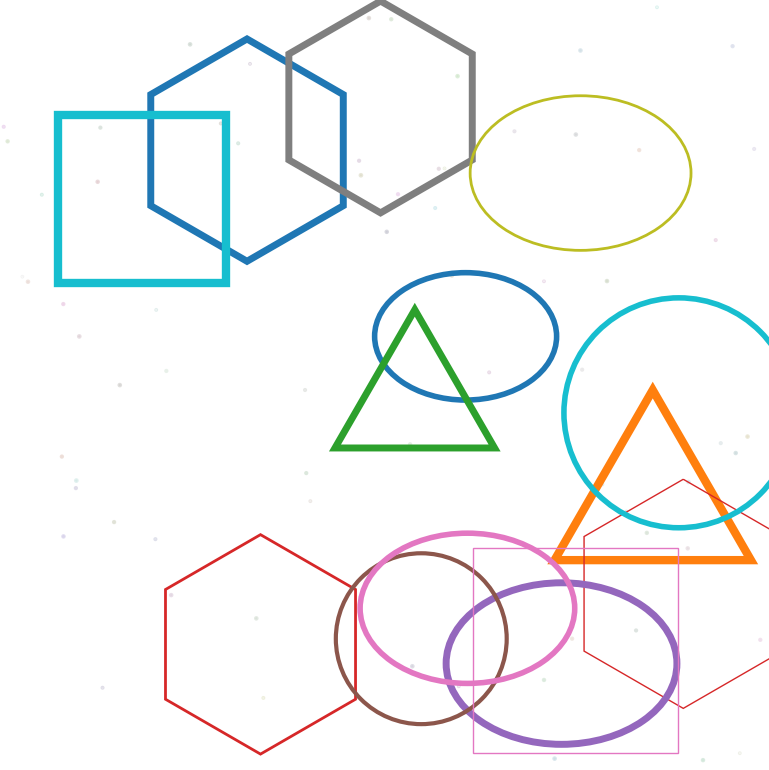[{"shape": "hexagon", "thickness": 2.5, "radius": 0.72, "center": [0.321, 0.805]}, {"shape": "oval", "thickness": 2, "radius": 0.59, "center": [0.605, 0.563]}, {"shape": "triangle", "thickness": 3, "radius": 0.74, "center": [0.848, 0.346]}, {"shape": "triangle", "thickness": 2.5, "radius": 0.6, "center": [0.539, 0.478]}, {"shape": "hexagon", "thickness": 1, "radius": 0.71, "center": [0.338, 0.163]}, {"shape": "hexagon", "thickness": 0.5, "radius": 0.74, "center": [0.887, 0.229]}, {"shape": "oval", "thickness": 2.5, "radius": 0.75, "center": [0.729, 0.138]}, {"shape": "circle", "thickness": 1.5, "radius": 0.55, "center": [0.547, 0.171]}, {"shape": "square", "thickness": 0.5, "radius": 0.67, "center": [0.747, 0.155]}, {"shape": "oval", "thickness": 2, "radius": 0.7, "center": [0.607, 0.21]}, {"shape": "hexagon", "thickness": 2.5, "radius": 0.69, "center": [0.494, 0.861]}, {"shape": "oval", "thickness": 1, "radius": 0.72, "center": [0.754, 0.775]}, {"shape": "square", "thickness": 3, "radius": 0.55, "center": [0.185, 0.742]}, {"shape": "circle", "thickness": 2, "radius": 0.75, "center": [0.882, 0.464]}]